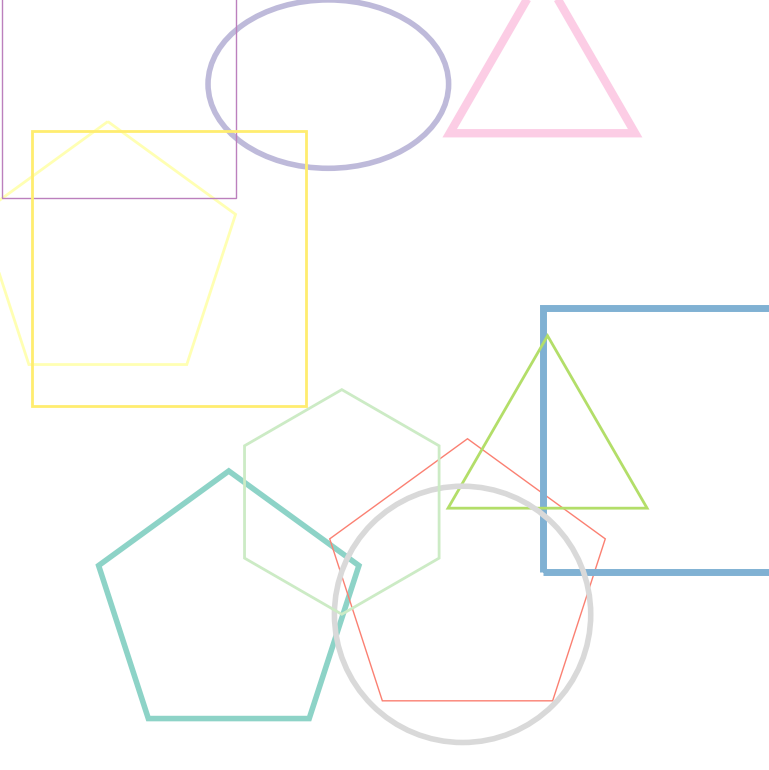[{"shape": "pentagon", "thickness": 2, "radius": 0.89, "center": [0.297, 0.211]}, {"shape": "pentagon", "thickness": 1, "radius": 0.87, "center": [0.14, 0.668]}, {"shape": "oval", "thickness": 2, "radius": 0.78, "center": [0.426, 0.891]}, {"shape": "pentagon", "thickness": 0.5, "radius": 0.94, "center": [0.607, 0.242]}, {"shape": "square", "thickness": 2.5, "radius": 0.86, "center": [0.877, 0.429]}, {"shape": "triangle", "thickness": 1, "radius": 0.75, "center": [0.711, 0.415]}, {"shape": "triangle", "thickness": 3, "radius": 0.7, "center": [0.704, 0.896]}, {"shape": "circle", "thickness": 2, "radius": 0.83, "center": [0.601, 0.202]}, {"shape": "square", "thickness": 0.5, "radius": 0.76, "center": [0.155, 0.895]}, {"shape": "hexagon", "thickness": 1, "radius": 0.73, "center": [0.444, 0.348]}, {"shape": "square", "thickness": 1, "radius": 0.89, "center": [0.219, 0.651]}]